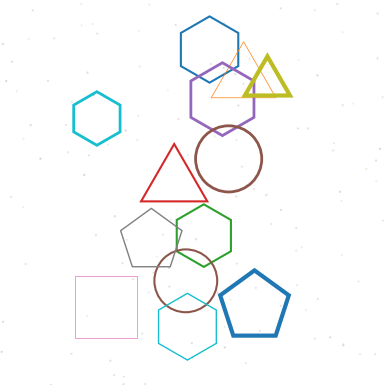[{"shape": "pentagon", "thickness": 3, "radius": 0.47, "center": [0.661, 0.204]}, {"shape": "hexagon", "thickness": 1.5, "radius": 0.43, "center": [0.544, 0.871]}, {"shape": "triangle", "thickness": 0.5, "radius": 0.49, "center": [0.633, 0.795]}, {"shape": "hexagon", "thickness": 1.5, "radius": 0.41, "center": [0.529, 0.388]}, {"shape": "triangle", "thickness": 1.5, "radius": 0.5, "center": [0.452, 0.527]}, {"shape": "hexagon", "thickness": 2, "radius": 0.47, "center": [0.578, 0.742]}, {"shape": "circle", "thickness": 1.5, "radius": 0.41, "center": [0.483, 0.271]}, {"shape": "circle", "thickness": 2, "radius": 0.43, "center": [0.594, 0.587]}, {"shape": "square", "thickness": 0.5, "radius": 0.4, "center": [0.275, 0.202]}, {"shape": "pentagon", "thickness": 1, "radius": 0.42, "center": [0.393, 0.375]}, {"shape": "triangle", "thickness": 3, "radius": 0.34, "center": [0.695, 0.786]}, {"shape": "hexagon", "thickness": 2, "radius": 0.35, "center": [0.252, 0.692]}, {"shape": "hexagon", "thickness": 1, "radius": 0.43, "center": [0.487, 0.151]}]